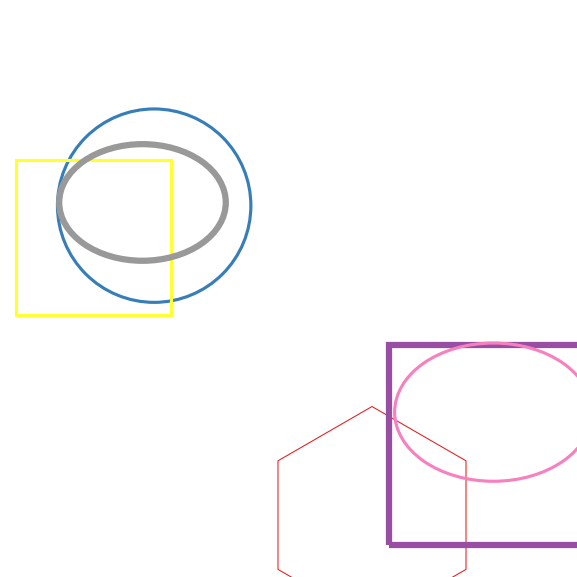[{"shape": "hexagon", "thickness": 0.5, "radius": 0.94, "center": [0.644, 0.107]}, {"shape": "circle", "thickness": 1.5, "radius": 0.84, "center": [0.267, 0.643]}, {"shape": "square", "thickness": 3, "radius": 0.87, "center": [0.847, 0.229]}, {"shape": "square", "thickness": 1.5, "radius": 0.67, "center": [0.162, 0.588]}, {"shape": "oval", "thickness": 1.5, "radius": 0.85, "center": [0.854, 0.285]}, {"shape": "oval", "thickness": 3, "radius": 0.72, "center": [0.247, 0.649]}]